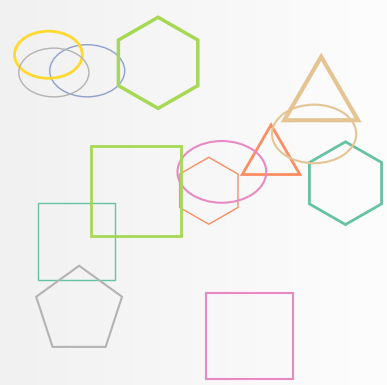[{"shape": "square", "thickness": 1, "radius": 0.5, "center": [0.198, 0.372]}, {"shape": "hexagon", "thickness": 2, "radius": 0.54, "center": [0.892, 0.524]}, {"shape": "triangle", "thickness": 2, "radius": 0.43, "center": [0.7, 0.59]}, {"shape": "hexagon", "thickness": 1, "radius": 0.43, "center": [0.539, 0.505]}, {"shape": "oval", "thickness": 1, "radius": 0.48, "center": [0.225, 0.816]}, {"shape": "oval", "thickness": 1.5, "radius": 0.57, "center": [0.572, 0.554]}, {"shape": "square", "thickness": 1.5, "radius": 0.56, "center": [0.643, 0.127]}, {"shape": "hexagon", "thickness": 2.5, "radius": 0.59, "center": [0.408, 0.837]}, {"shape": "square", "thickness": 2, "radius": 0.58, "center": [0.351, 0.504]}, {"shape": "oval", "thickness": 2, "radius": 0.44, "center": [0.125, 0.858]}, {"shape": "oval", "thickness": 1.5, "radius": 0.54, "center": [0.811, 0.652]}, {"shape": "triangle", "thickness": 3, "radius": 0.55, "center": [0.829, 0.743]}, {"shape": "oval", "thickness": 1, "radius": 0.45, "center": [0.139, 0.812]}, {"shape": "pentagon", "thickness": 1.5, "radius": 0.58, "center": [0.204, 0.193]}]